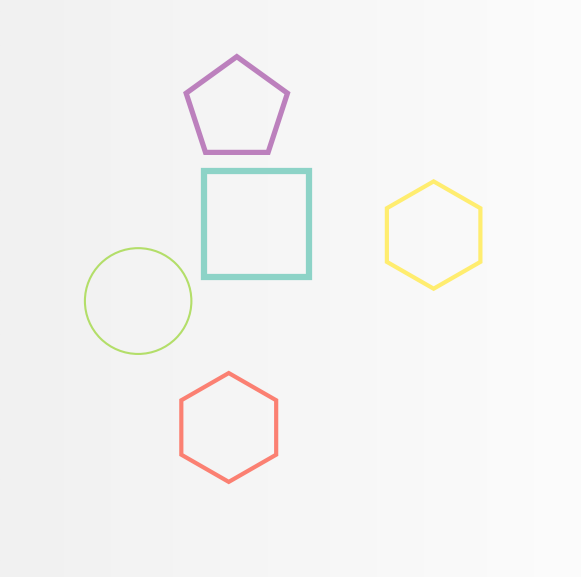[{"shape": "square", "thickness": 3, "radius": 0.45, "center": [0.441, 0.611]}, {"shape": "hexagon", "thickness": 2, "radius": 0.47, "center": [0.394, 0.259]}, {"shape": "circle", "thickness": 1, "radius": 0.46, "center": [0.238, 0.478]}, {"shape": "pentagon", "thickness": 2.5, "radius": 0.46, "center": [0.407, 0.809]}, {"shape": "hexagon", "thickness": 2, "radius": 0.46, "center": [0.746, 0.592]}]